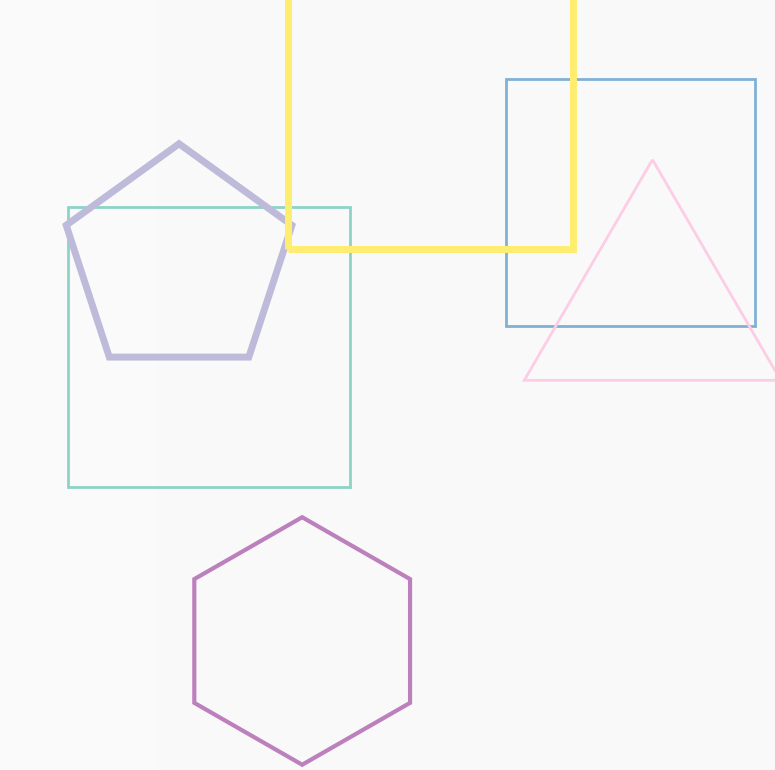[{"shape": "square", "thickness": 1, "radius": 0.91, "center": [0.27, 0.549]}, {"shape": "pentagon", "thickness": 2.5, "radius": 0.77, "center": [0.231, 0.66]}, {"shape": "square", "thickness": 1, "radius": 0.8, "center": [0.814, 0.737]}, {"shape": "triangle", "thickness": 1, "radius": 0.96, "center": [0.842, 0.602]}, {"shape": "hexagon", "thickness": 1.5, "radius": 0.8, "center": [0.39, 0.168]}, {"shape": "square", "thickness": 2.5, "radius": 0.92, "center": [0.556, 0.86]}]